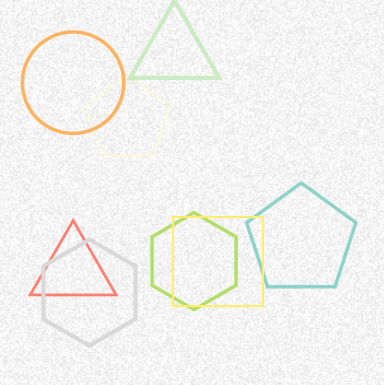[{"shape": "pentagon", "thickness": 2.5, "radius": 0.75, "center": [0.783, 0.376]}, {"shape": "pentagon", "thickness": 0.5, "radius": 0.58, "center": [0.331, 0.69]}, {"shape": "triangle", "thickness": 2, "radius": 0.64, "center": [0.19, 0.298]}, {"shape": "circle", "thickness": 2.5, "radius": 0.66, "center": [0.19, 0.785]}, {"shape": "hexagon", "thickness": 2.5, "radius": 0.63, "center": [0.504, 0.322]}, {"shape": "hexagon", "thickness": 3, "radius": 0.69, "center": [0.232, 0.24]}, {"shape": "triangle", "thickness": 3, "radius": 0.67, "center": [0.454, 0.865]}, {"shape": "square", "thickness": 1.5, "radius": 0.58, "center": [0.566, 0.32]}]